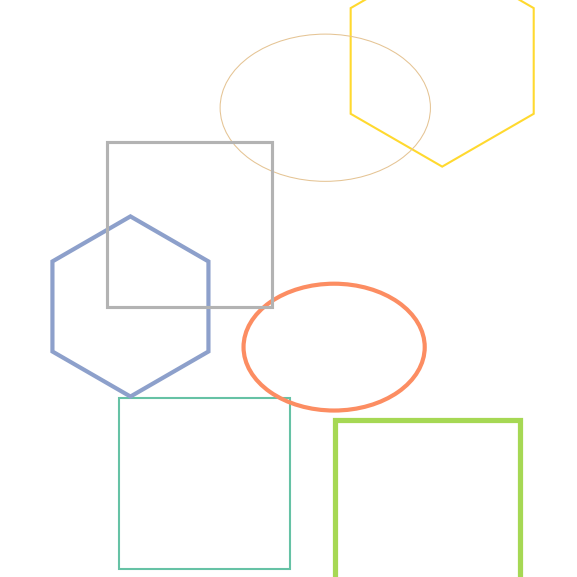[{"shape": "square", "thickness": 1, "radius": 0.74, "center": [0.354, 0.161]}, {"shape": "oval", "thickness": 2, "radius": 0.78, "center": [0.579, 0.398]}, {"shape": "hexagon", "thickness": 2, "radius": 0.78, "center": [0.226, 0.468]}, {"shape": "square", "thickness": 2.5, "radius": 0.8, "center": [0.741, 0.111]}, {"shape": "hexagon", "thickness": 1, "radius": 0.91, "center": [0.766, 0.894]}, {"shape": "oval", "thickness": 0.5, "radius": 0.91, "center": [0.563, 0.813]}, {"shape": "square", "thickness": 1.5, "radius": 0.71, "center": [0.328, 0.61]}]